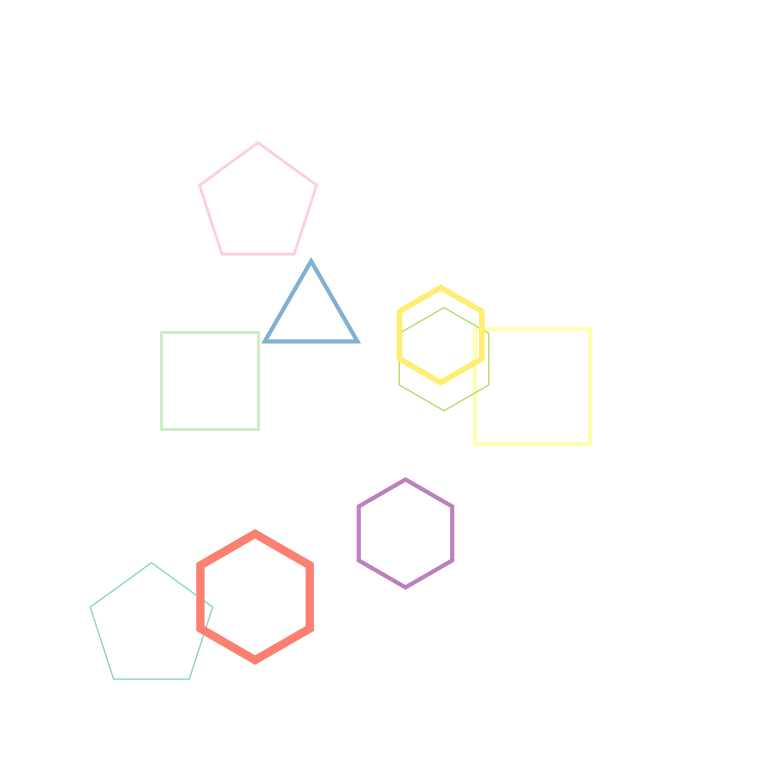[{"shape": "pentagon", "thickness": 0.5, "radius": 0.42, "center": [0.197, 0.186]}, {"shape": "square", "thickness": 1.5, "radius": 0.37, "center": [0.692, 0.498]}, {"shape": "hexagon", "thickness": 3, "radius": 0.41, "center": [0.331, 0.225]}, {"shape": "triangle", "thickness": 1.5, "radius": 0.35, "center": [0.404, 0.591]}, {"shape": "hexagon", "thickness": 0.5, "radius": 0.34, "center": [0.577, 0.534]}, {"shape": "pentagon", "thickness": 1, "radius": 0.4, "center": [0.335, 0.735]}, {"shape": "hexagon", "thickness": 1.5, "radius": 0.35, "center": [0.527, 0.307]}, {"shape": "square", "thickness": 1, "radius": 0.31, "center": [0.272, 0.506]}, {"shape": "hexagon", "thickness": 2, "radius": 0.31, "center": [0.572, 0.565]}]